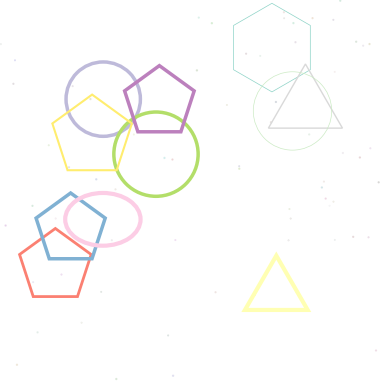[{"shape": "hexagon", "thickness": 0.5, "radius": 0.58, "center": [0.706, 0.876]}, {"shape": "triangle", "thickness": 3, "radius": 0.47, "center": [0.718, 0.242]}, {"shape": "circle", "thickness": 2.5, "radius": 0.48, "center": [0.268, 0.742]}, {"shape": "pentagon", "thickness": 2, "radius": 0.49, "center": [0.144, 0.309]}, {"shape": "pentagon", "thickness": 2.5, "radius": 0.47, "center": [0.183, 0.404]}, {"shape": "circle", "thickness": 2.5, "radius": 0.55, "center": [0.405, 0.6]}, {"shape": "oval", "thickness": 3, "radius": 0.49, "center": [0.267, 0.43]}, {"shape": "triangle", "thickness": 1, "radius": 0.56, "center": [0.793, 0.723]}, {"shape": "pentagon", "thickness": 2.5, "radius": 0.47, "center": [0.414, 0.735]}, {"shape": "circle", "thickness": 0.5, "radius": 0.51, "center": [0.76, 0.712]}, {"shape": "pentagon", "thickness": 1.5, "radius": 0.54, "center": [0.239, 0.646]}]